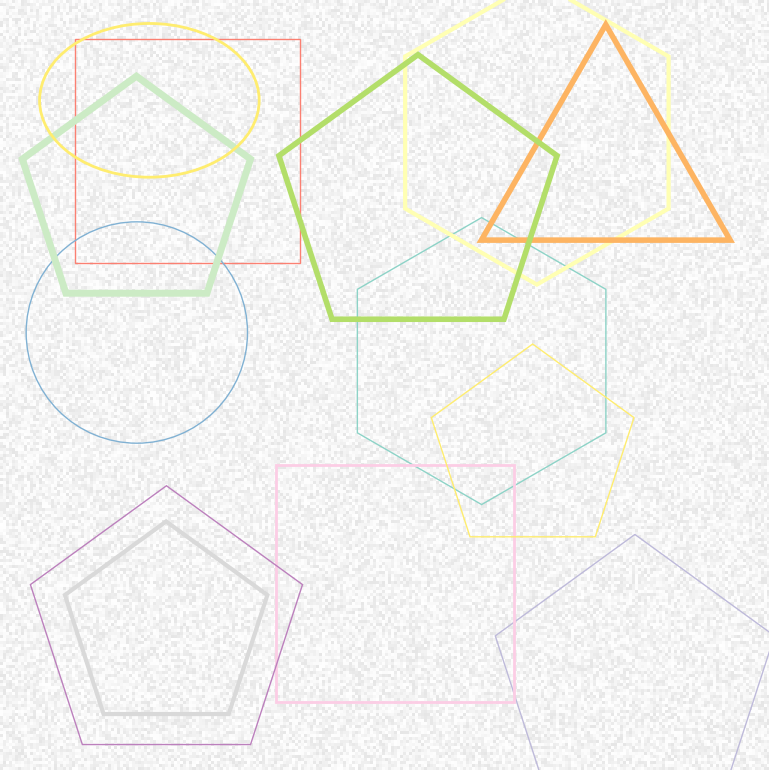[{"shape": "hexagon", "thickness": 0.5, "radius": 0.93, "center": [0.625, 0.531]}, {"shape": "hexagon", "thickness": 1.5, "radius": 0.99, "center": [0.697, 0.828]}, {"shape": "pentagon", "thickness": 0.5, "radius": 0.95, "center": [0.825, 0.115]}, {"shape": "square", "thickness": 0.5, "radius": 0.73, "center": [0.244, 0.804]}, {"shape": "circle", "thickness": 0.5, "radius": 0.72, "center": [0.178, 0.568]}, {"shape": "triangle", "thickness": 2, "radius": 0.93, "center": [0.787, 0.781]}, {"shape": "pentagon", "thickness": 2, "radius": 0.95, "center": [0.543, 0.739]}, {"shape": "square", "thickness": 1, "radius": 0.77, "center": [0.513, 0.242]}, {"shape": "pentagon", "thickness": 1.5, "radius": 0.69, "center": [0.216, 0.185]}, {"shape": "pentagon", "thickness": 0.5, "radius": 0.93, "center": [0.216, 0.183]}, {"shape": "pentagon", "thickness": 2.5, "radius": 0.78, "center": [0.177, 0.745]}, {"shape": "oval", "thickness": 1, "radius": 0.71, "center": [0.194, 0.87]}, {"shape": "pentagon", "thickness": 0.5, "radius": 0.69, "center": [0.692, 0.415]}]